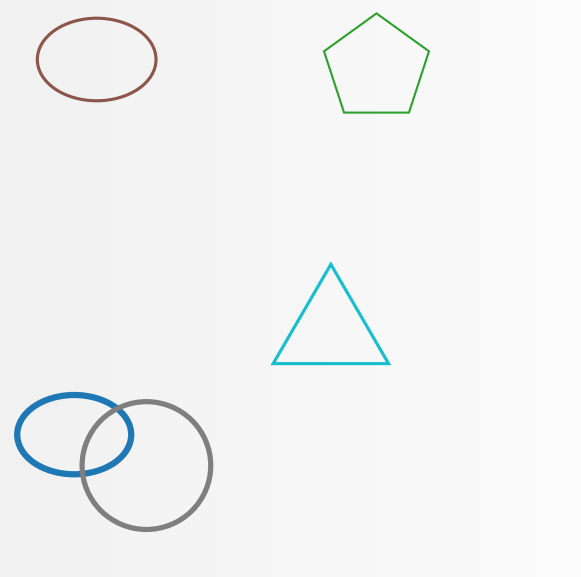[{"shape": "oval", "thickness": 3, "radius": 0.49, "center": [0.128, 0.246]}, {"shape": "pentagon", "thickness": 1, "radius": 0.47, "center": [0.648, 0.881]}, {"shape": "oval", "thickness": 1.5, "radius": 0.51, "center": [0.166, 0.896]}, {"shape": "circle", "thickness": 2.5, "radius": 0.55, "center": [0.252, 0.193]}, {"shape": "triangle", "thickness": 1.5, "radius": 0.57, "center": [0.569, 0.427]}]